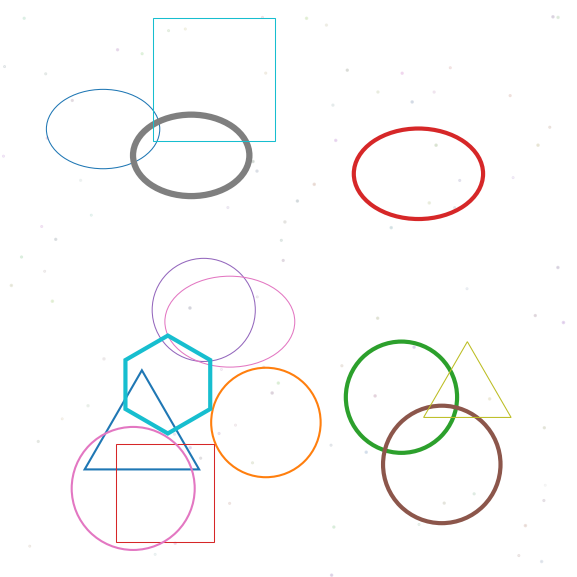[{"shape": "triangle", "thickness": 1, "radius": 0.57, "center": [0.246, 0.244]}, {"shape": "oval", "thickness": 0.5, "radius": 0.49, "center": [0.178, 0.776]}, {"shape": "circle", "thickness": 1, "radius": 0.47, "center": [0.46, 0.268]}, {"shape": "circle", "thickness": 2, "radius": 0.48, "center": [0.695, 0.311]}, {"shape": "oval", "thickness": 2, "radius": 0.56, "center": [0.725, 0.698]}, {"shape": "square", "thickness": 0.5, "radius": 0.43, "center": [0.286, 0.145]}, {"shape": "circle", "thickness": 0.5, "radius": 0.45, "center": [0.353, 0.462]}, {"shape": "circle", "thickness": 2, "radius": 0.51, "center": [0.765, 0.195]}, {"shape": "oval", "thickness": 0.5, "radius": 0.56, "center": [0.398, 0.442]}, {"shape": "circle", "thickness": 1, "radius": 0.53, "center": [0.231, 0.153]}, {"shape": "oval", "thickness": 3, "radius": 0.5, "center": [0.331, 0.73]}, {"shape": "triangle", "thickness": 0.5, "radius": 0.44, "center": [0.809, 0.32]}, {"shape": "square", "thickness": 0.5, "radius": 0.53, "center": [0.371, 0.861]}, {"shape": "hexagon", "thickness": 2, "radius": 0.42, "center": [0.291, 0.333]}]